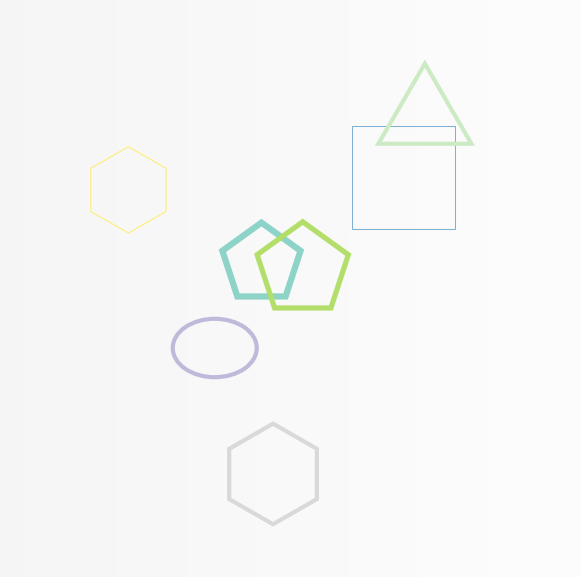[{"shape": "pentagon", "thickness": 3, "radius": 0.35, "center": [0.45, 0.543]}, {"shape": "oval", "thickness": 2, "radius": 0.36, "center": [0.369, 0.397]}, {"shape": "square", "thickness": 0.5, "radius": 0.44, "center": [0.694, 0.692]}, {"shape": "pentagon", "thickness": 2.5, "radius": 0.41, "center": [0.521, 0.533]}, {"shape": "hexagon", "thickness": 2, "radius": 0.44, "center": [0.47, 0.178]}, {"shape": "triangle", "thickness": 2, "radius": 0.46, "center": [0.731, 0.796]}, {"shape": "hexagon", "thickness": 0.5, "radius": 0.37, "center": [0.221, 0.67]}]